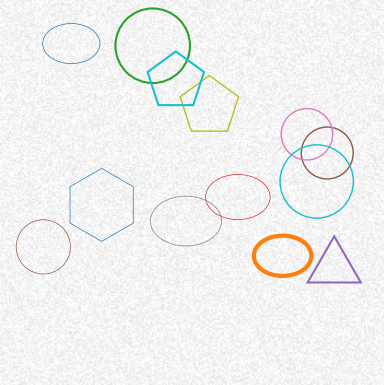[{"shape": "oval", "thickness": 0.5, "radius": 0.37, "center": [0.185, 0.887]}, {"shape": "hexagon", "thickness": 0.5, "radius": 0.47, "center": [0.264, 0.468]}, {"shape": "oval", "thickness": 3, "radius": 0.37, "center": [0.734, 0.336]}, {"shape": "circle", "thickness": 1.5, "radius": 0.48, "center": [0.397, 0.881]}, {"shape": "oval", "thickness": 0.5, "radius": 0.42, "center": [0.618, 0.488]}, {"shape": "triangle", "thickness": 1.5, "radius": 0.4, "center": [0.868, 0.306]}, {"shape": "circle", "thickness": 1, "radius": 0.34, "center": [0.85, 0.603]}, {"shape": "circle", "thickness": 0.5, "radius": 0.35, "center": [0.113, 0.359]}, {"shape": "circle", "thickness": 1, "radius": 0.33, "center": [0.797, 0.651]}, {"shape": "oval", "thickness": 0.5, "radius": 0.46, "center": [0.483, 0.426]}, {"shape": "pentagon", "thickness": 1, "radius": 0.4, "center": [0.544, 0.724]}, {"shape": "pentagon", "thickness": 1.5, "radius": 0.39, "center": [0.457, 0.789]}, {"shape": "circle", "thickness": 1, "radius": 0.48, "center": [0.823, 0.529]}]